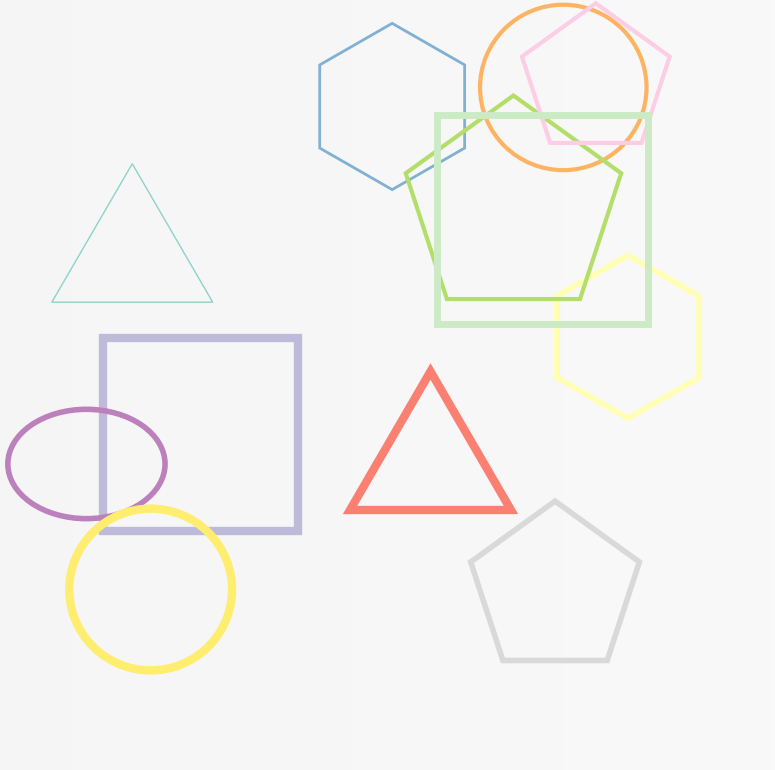[{"shape": "triangle", "thickness": 0.5, "radius": 0.6, "center": [0.171, 0.667]}, {"shape": "hexagon", "thickness": 2, "radius": 0.53, "center": [0.81, 0.563]}, {"shape": "square", "thickness": 3, "radius": 0.63, "center": [0.259, 0.436]}, {"shape": "triangle", "thickness": 3, "radius": 0.6, "center": [0.555, 0.398]}, {"shape": "hexagon", "thickness": 1, "radius": 0.54, "center": [0.506, 0.862]}, {"shape": "circle", "thickness": 1.5, "radius": 0.54, "center": [0.727, 0.886]}, {"shape": "pentagon", "thickness": 1.5, "radius": 0.73, "center": [0.663, 0.73]}, {"shape": "pentagon", "thickness": 1.5, "radius": 0.5, "center": [0.769, 0.895]}, {"shape": "pentagon", "thickness": 2, "radius": 0.57, "center": [0.716, 0.235]}, {"shape": "oval", "thickness": 2, "radius": 0.51, "center": [0.112, 0.397]}, {"shape": "square", "thickness": 2.5, "radius": 0.68, "center": [0.7, 0.715]}, {"shape": "circle", "thickness": 3, "radius": 0.53, "center": [0.194, 0.234]}]